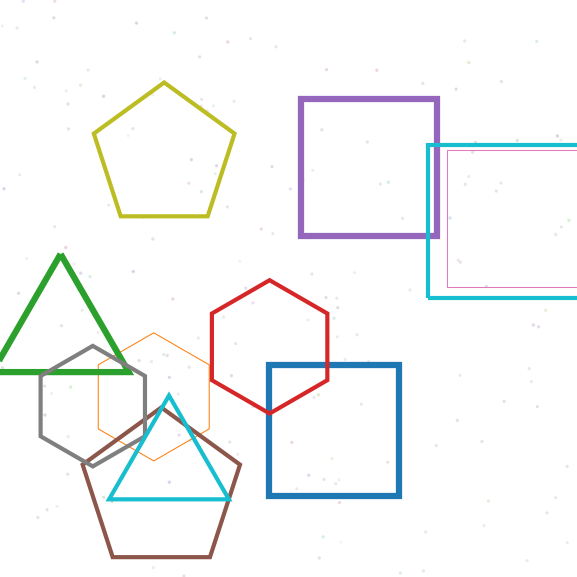[{"shape": "square", "thickness": 3, "radius": 0.56, "center": [0.578, 0.254]}, {"shape": "hexagon", "thickness": 0.5, "radius": 0.55, "center": [0.266, 0.312]}, {"shape": "triangle", "thickness": 3, "radius": 0.68, "center": [0.105, 0.423]}, {"shape": "hexagon", "thickness": 2, "radius": 0.58, "center": [0.467, 0.399]}, {"shape": "square", "thickness": 3, "radius": 0.59, "center": [0.638, 0.709]}, {"shape": "pentagon", "thickness": 2, "radius": 0.72, "center": [0.279, 0.15]}, {"shape": "square", "thickness": 0.5, "radius": 0.59, "center": [0.892, 0.621]}, {"shape": "hexagon", "thickness": 2, "radius": 0.52, "center": [0.161, 0.296]}, {"shape": "pentagon", "thickness": 2, "radius": 0.64, "center": [0.284, 0.728]}, {"shape": "triangle", "thickness": 2, "radius": 0.6, "center": [0.293, 0.194]}, {"shape": "square", "thickness": 2, "radius": 0.66, "center": [0.874, 0.616]}]